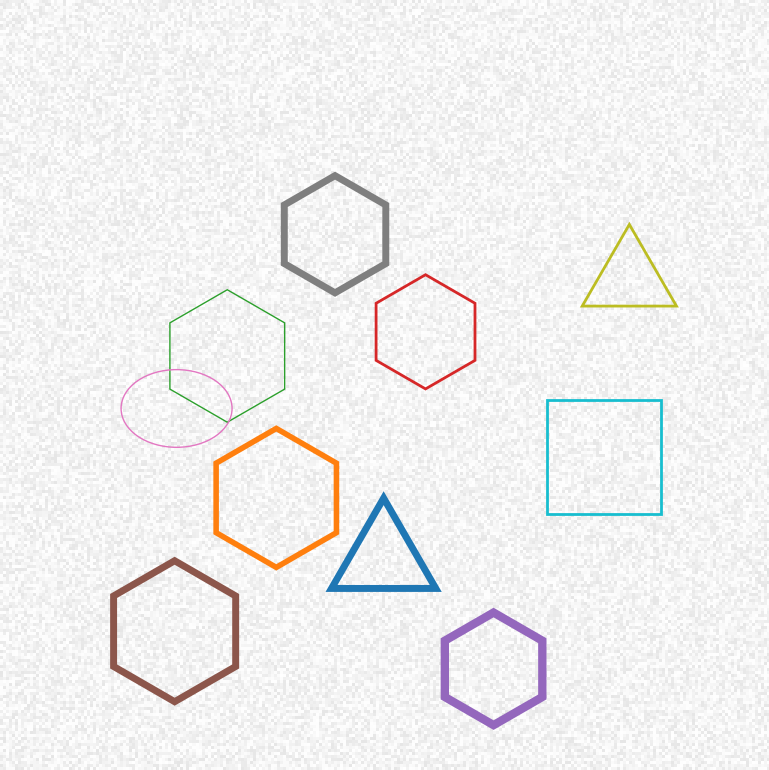[{"shape": "triangle", "thickness": 2.5, "radius": 0.39, "center": [0.498, 0.275]}, {"shape": "hexagon", "thickness": 2, "radius": 0.45, "center": [0.359, 0.353]}, {"shape": "hexagon", "thickness": 0.5, "radius": 0.43, "center": [0.295, 0.538]}, {"shape": "hexagon", "thickness": 1, "radius": 0.37, "center": [0.553, 0.569]}, {"shape": "hexagon", "thickness": 3, "radius": 0.37, "center": [0.641, 0.131]}, {"shape": "hexagon", "thickness": 2.5, "radius": 0.46, "center": [0.227, 0.18]}, {"shape": "oval", "thickness": 0.5, "radius": 0.36, "center": [0.229, 0.47]}, {"shape": "hexagon", "thickness": 2.5, "radius": 0.38, "center": [0.435, 0.696]}, {"shape": "triangle", "thickness": 1, "radius": 0.35, "center": [0.817, 0.638]}, {"shape": "square", "thickness": 1, "radius": 0.37, "center": [0.784, 0.406]}]